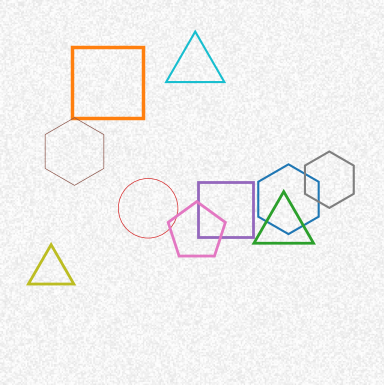[{"shape": "hexagon", "thickness": 1.5, "radius": 0.45, "center": [0.749, 0.483]}, {"shape": "square", "thickness": 2.5, "radius": 0.46, "center": [0.279, 0.786]}, {"shape": "triangle", "thickness": 2, "radius": 0.45, "center": [0.737, 0.413]}, {"shape": "circle", "thickness": 0.5, "radius": 0.39, "center": [0.385, 0.459]}, {"shape": "square", "thickness": 2, "radius": 0.36, "center": [0.585, 0.456]}, {"shape": "hexagon", "thickness": 0.5, "radius": 0.44, "center": [0.194, 0.606]}, {"shape": "pentagon", "thickness": 2, "radius": 0.39, "center": [0.511, 0.398]}, {"shape": "hexagon", "thickness": 1.5, "radius": 0.37, "center": [0.855, 0.533]}, {"shape": "triangle", "thickness": 2, "radius": 0.34, "center": [0.133, 0.296]}, {"shape": "triangle", "thickness": 1.5, "radius": 0.44, "center": [0.507, 0.831]}]